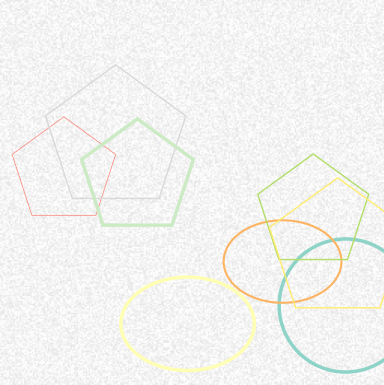[{"shape": "circle", "thickness": 2.5, "radius": 0.86, "center": [0.898, 0.207]}, {"shape": "oval", "thickness": 2.5, "radius": 0.87, "center": [0.487, 0.159]}, {"shape": "pentagon", "thickness": 0.5, "radius": 0.71, "center": [0.166, 0.555]}, {"shape": "oval", "thickness": 1.5, "radius": 0.77, "center": [0.734, 0.321]}, {"shape": "pentagon", "thickness": 1, "radius": 0.76, "center": [0.814, 0.448]}, {"shape": "pentagon", "thickness": 1, "radius": 0.96, "center": [0.3, 0.64]}, {"shape": "pentagon", "thickness": 2.5, "radius": 0.76, "center": [0.357, 0.539]}, {"shape": "pentagon", "thickness": 1, "radius": 0.93, "center": [0.877, 0.352]}]